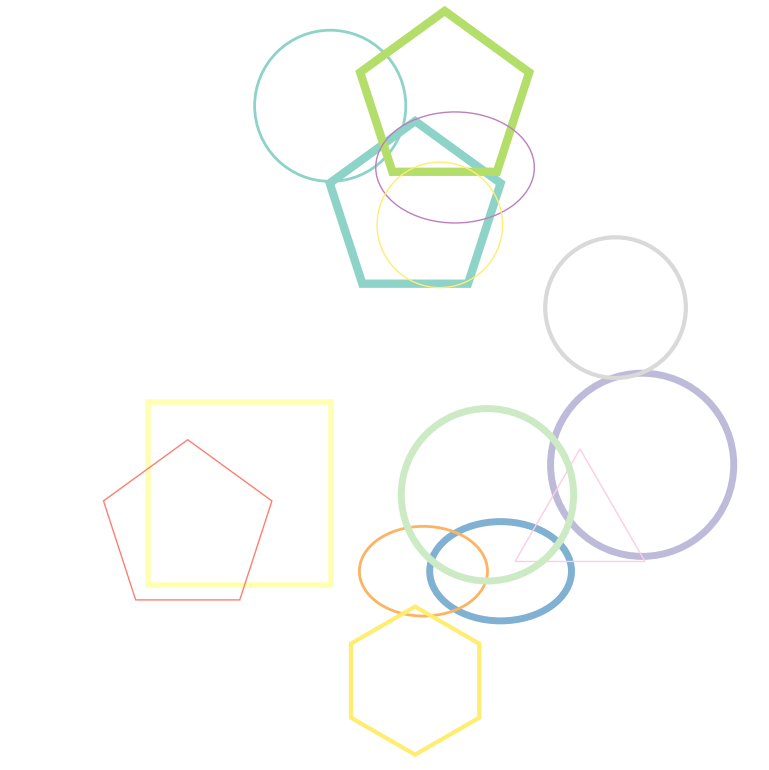[{"shape": "circle", "thickness": 1, "radius": 0.49, "center": [0.429, 0.863]}, {"shape": "pentagon", "thickness": 3, "radius": 0.58, "center": [0.539, 0.726]}, {"shape": "square", "thickness": 2, "radius": 0.59, "center": [0.311, 0.359]}, {"shape": "circle", "thickness": 2.5, "radius": 0.59, "center": [0.834, 0.396]}, {"shape": "pentagon", "thickness": 0.5, "radius": 0.57, "center": [0.244, 0.314]}, {"shape": "oval", "thickness": 2.5, "radius": 0.46, "center": [0.65, 0.258]}, {"shape": "oval", "thickness": 1, "radius": 0.42, "center": [0.55, 0.258]}, {"shape": "pentagon", "thickness": 3, "radius": 0.58, "center": [0.577, 0.87]}, {"shape": "triangle", "thickness": 0.5, "radius": 0.49, "center": [0.753, 0.32]}, {"shape": "circle", "thickness": 1.5, "radius": 0.46, "center": [0.799, 0.6]}, {"shape": "oval", "thickness": 0.5, "radius": 0.51, "center": [0.591, 0.783]}, {"shape": "circle", "thickness": 2.5, "radius": 0.56, "center": [0.633, 0.357]}, {"shape": "hexagon", "thickness": 1.5, "radius": 0.48, "center": [0.539, 0.116]}, {"shape": "circle", "thickness": 0.5, "radius": 0.41, "center": [0.571, 0.708]}]